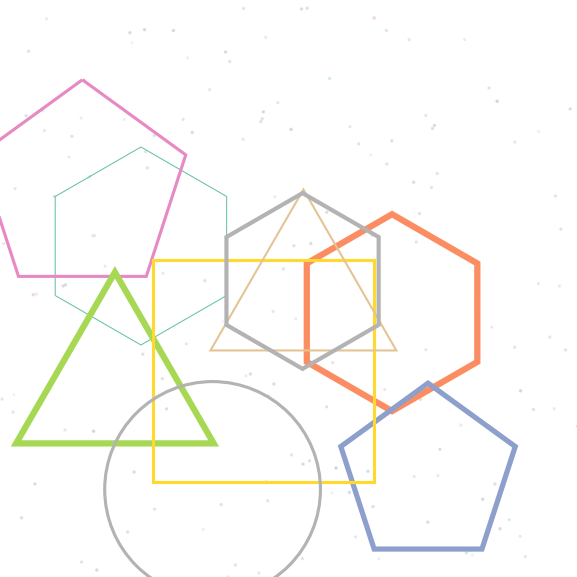[{"shape": "hexagon", "thickness": 0.5, "radius": 0.86, "center": [0.244, 0.573]}, {"shape": "hexagon", "thickness": 3, "radius": 0.85, "center": [0.679, 0.458]}, {"shape": "pentagon", "thickness": 2.5, "radius": 0.79, "center": [0.741, 0.177]}, {"shape": "pentagon", "thickness": 1.5, "radius": 0.94, "center": [0.143, 0.673]}, {"shape": "triangle", "thickness": 3, "radius": 0.99, "center": [0.199, 0.33]}, {"shape": "square", "thickness": 1.5, "radius": 0.96, "center": [0.457, 0.357]}, {"shape": "triangle", "thickness": 1, "radius": 0.93, "center": [0.525, 0.485]}, {"shape": "circle", "thickness": 1.5, "radius": 0.93, "center": [0.368, 0.152]}, {"shape": "hexagon", "thickness": 2, "radius": 0.76, "center": [0.524, 0.513]}]